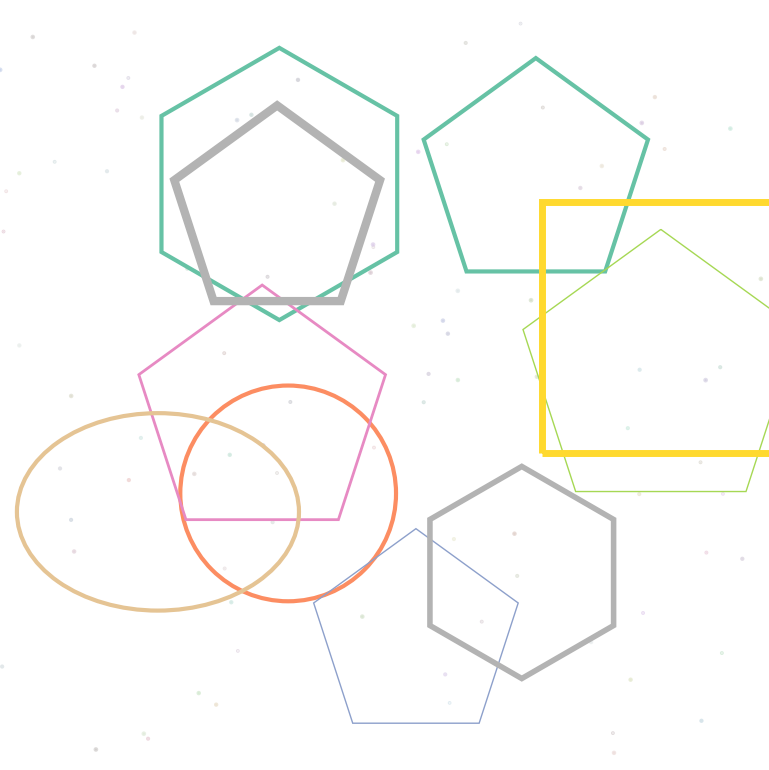[{"shape": "pentagon", "thickness": 1.5, "radius": 0.77, "center": [0.696, 0.771]}, {"shape": "hexagon", "thickness": 1.5, "radius": 0.88, "center": [0.363, 0.761]}, {"shape": "circle", "thickness": 1.5, "radius": 0.7, "center": [0.374, 0.359]}, {"shape": "pentagon", "thickness": 0.5, "radius": 0.7, "center": [0.54, 0.174]}, {"shape": "pentagon", "thickness": 1, "radius": 0.84, "center": [0.34, 0.461]}, {"shape": "pentagon", "thickness": 0.5, "radius": 0.94, "center": [0.858, 0.514]}, {"shape": "square", "thickness": 2.5, "radius": 0.81, "center": [0.867, 0.574]}, {"shape": "oval", "thickness": 1.5, "radius": 0.92, "center": [0.205, 0.335]}, {"shape": "hexagon", "thickness": 2, "radius": 0.69, "center": [0.678, 0.257]}, {"shape": "pentagon", "thickness": 3, "radius": 0.7, "center": [0.36, 0.723]}]